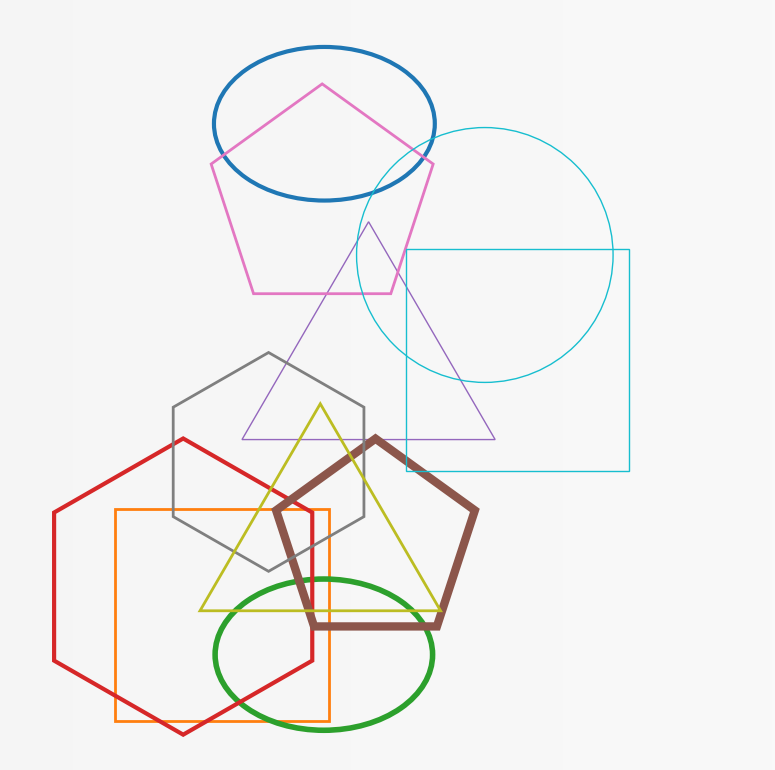[{"shape": "oval", "thickness": 1.5, "radius": 0.71, "center": [0.419, 0.839]}, {"shape": "square", "thickness": 1, "radius": 0.69, "center": [0.286, 0.201]}, {"shape": "oval", "thickness": 2, "radius": 0.7, "center": [0.418, 0.15]}, {"shape": "hexagon", "thickness": 1.5, "radius": 0.96, "center": [0.236, 0.238]}, {"shape": "triangle", "thickness": 0.5, "radius": 0.94, "center": [0.476, 0.523]}, {"shape": "pentagon", "thickness": 3, "radius": 0.67, "center": [0.485, 0.296]}, {"shape": "pentagon", "thickness": 1, "radius": 0.75, "center": [0.416, 0.74]}, {"shape": "hexagon", "thickness": 1, "radius": 0.71, "center": [0.347, 0.4]}, {"shape": "triangle", "thickness": 1, "radius": 0.9, "center": [0.413, 0.296]}, {"shape": "circle", "thickness": 0.5, "radius": 0.83, "center": [0.626, 0.669]}, {"shape": "square", "thickness": 0.5, "radius": 0.72, "center": [0.668, 0.533]}]